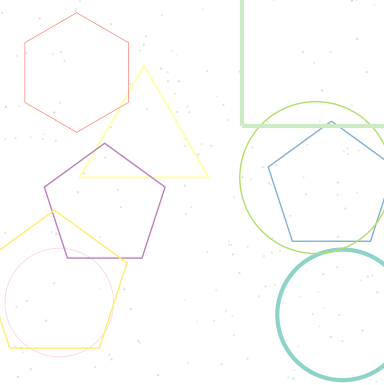[{"shape": "circle", "thickness": 3, "radius": 0.85, "center": [0.89, 0.182]}, {"shape": "triangle", "thickness": 1.5, "radius": 0.97, "center": [0.375, 0.636]}, {"shape": "hexagon", "thickness": 0.5, "radius": 0.78, "center": [0.199, 0.812]}, {"shape": "pentagon", "thickness": 1, "radius": 0.86, "center": [0.861, 0.513]}, {"shape": "circle", "thickness": 1, "radius": 0.99, "center": [0.82, 0.539]}, {"shape": "circle", "thickness": 0.5, "radius": 0.7, "center": [0.154, 0.214]}, {"shape": "pentagon", "thickness": 1, "radius": 0.82, "center": [0.272, 0.463]}, {"shape": "square", "thickness": 3, "radius": 0.97, "center": [0.823, 0.867]}, {"shape": "pentagon", "thickness": 1, "radius": 0.99, "center": [0.141, 0.256]}]